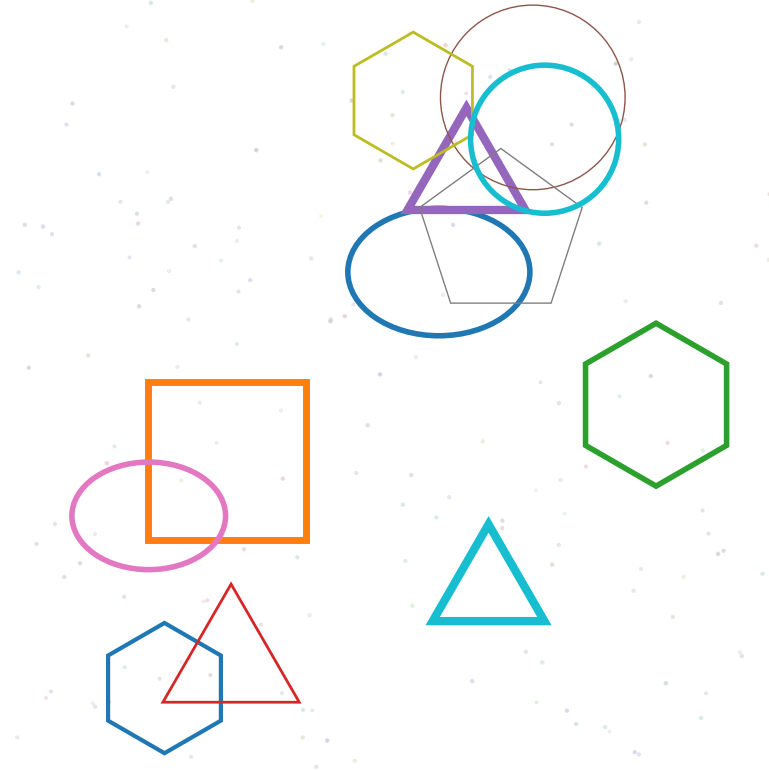[{"shape": "oval", "thickness": 2, "radius": 0.59, "center": [0.57, 0.647]}, {"shape": "hexagon", "thickness": 1.5, "radius": 0.42, "center": [0.214, 0.106]}, {"shape": "square", "thickness": 2.5, "radius": 0.51, "center": [0.295, 0.401]}, {"shape": "hexagon", "thickness": 2, "radius": 0.53, "center": [0.852, 0.474]}, {"shape": "triangle", "thickness": 1, "radius": 0.51, "center": [0.3, 0.139]}, {"shape": "triangle", "thickness": 3, "radius": 0.44, "center": [0.606, 0.771]}, {"shape": "circle", "thickness": 0.5, "radius": 0.6, "center": [0.692, 0.873]}, {"shape": "oval", "thickness": 2, "radius": 0.5, "center": [0.193, 0.33]}, {"shape": "pentagon", "thickness": 0.5, "radius": 0.55, "center": [0.65, 0.696]}, {"shape": "hexagon", "thickness": 1, "radius": 0.44, "center": [0.537, 0.869]}, {"shape": "circle", "thickness": 2, "radius": 0.48, "center": [0.707, 0.819]}, {"shape": "triangle", "thickness": 3, "radius": 0.42, "center": [0.634, 0.235]}]